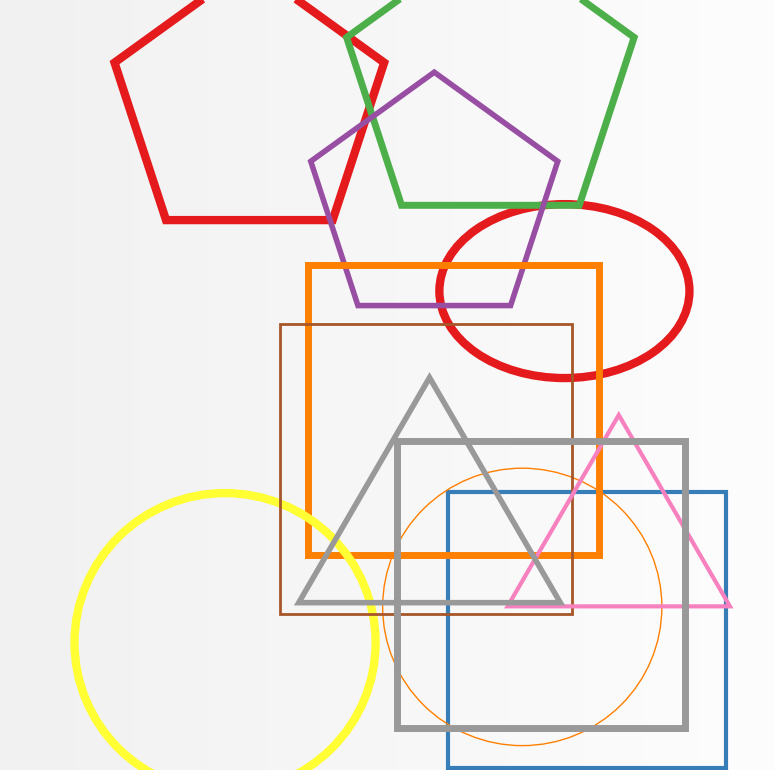[{"shape": "pentagon", "thickness": 3, "radius": 0.91, "center": [0.322, 0.862]}, {"shape": "oval", "thickness": 3, "radius": 0.81, "center": [0.728, 0.622]}, {"shape": "square", "thickness": 1.5, "radius": 0.9, "center": [0.757, 0.182]}, {"shape": "pentagon", "thickness": 2.5, "radius": 0.98, "center": [0.633, 0.891]}, {"shape": "pentagon", "thickness": 2, "radius": 0.84, "center": [0.56, 0.739]}, {"shape": "square", "thickness": 2.5, "radius": 0.94, "center": [0.585, 0.468]}, {"shape": "circle", "thickness": 0.5, "radius": 0.9, "center": [0.674, 0.212]}, {"shape": "circle", "thickness": 3, "radius": 0.97, "center": [0.29, 0.165]}, {"shape": "square", "thickness": 1, "radius": 0.94, "center": [0.549, 0.391]}, {"shape": "triangle", "thickness": 1.5, "radius": 0.83, "center": [0.798, 0.295]}, {"shape": "square", "thickness": 2.5, "radius": 0.93, "center": [0.698, 0.241]}, {"shape": "triangle", "thickness": 2, "radius": 0.97, "center": [0.554, 0.315]}]